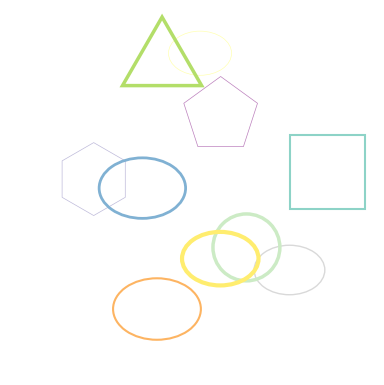[{"shape": "square", "thickness": 1.5, "radius": 0.48, "center": [0.851, 0.553]}, {"shape": "oval", "thickness": 0.5, "radius": 0.41, "center": [0.52, 0.862]}, {"shape": "hexagon", "thickness": 0.5, "radius": 0.47, "center": [0.243, 0.535]}, {"shape": "oval", "thickness": 2, "radius": 0.56, "center": [0.37, 0.511]}, {"shape": "oval", "thickness": 1.5, "radius": 0.57, "center": [0.408, 0.197]}, {"shape": "triangle", "thickness": 2.5, "radius": 0.59, "center": [0.421, 0.837]}, {"shape": "oval", "thickness": 1, "radius": 0.46, "center": [0.752, 0.299]}, {"shape": "pentagon", "thickness": 0.5, "radius": 0.5, "center": [0.573, 0.701]}, {"shape": "circle", "thickness": 2.5, "radius": 0.43, "center": [0.64, 0.357]}, {"shape": "oval", "thickness": 3, "radius": 0.5, "center": [0.572, 0.328]}]